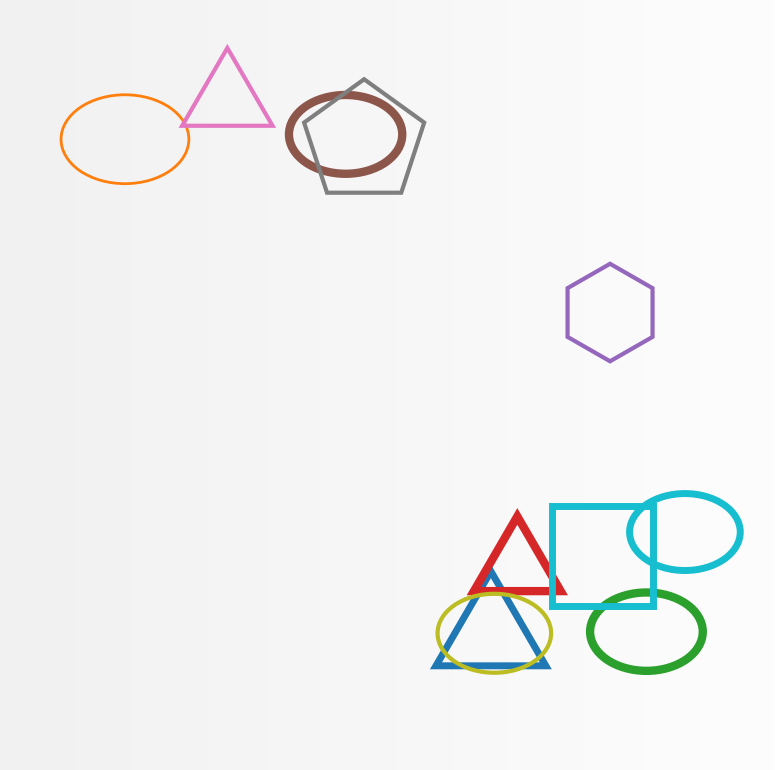[{"shape": "triangle", "thickness": 2.5, "radius": 0.41, "center": [0.633, 0.176]}, {"shape": "oval", "thickness": 1, "radius": 0.41, "center": [0.161, 0.819]}, {"shape": "oval", "thickness": 3, "radius": 0.36, "center": [0.834, 0.18]}, {"shape": "triangle", "thickness": 3, "radius": 0.32, "center": [0.667, 0.265]}, {"shape": "hexagon", "thickness": 1.5, "radius": 0.32, "center": [0.787, 0.594]}, {"shape": "oval", "thickness": 3, "radius": 0.37, "center": [0.446, 0.825]}, {"shape": "triangle", "thickness": 1.5, "radius": 0.34, "center": [0.293, 0.87]}, {"shape": "pentagon", "thickness": 1.5, "radius": 0.41, "center": [0.47, 0.816]}, {"shape": "oval", "thickness": 1.5, "radius": 0.37, "center": [0.638, 0.178]}, {"shape": "oval", "thickness": 2.5, "radius": 0.36, "center": [0.884, 0.309]}, {"shape": "square", "thickness": 2.5, "radius": 0.32, "center": [0.777, 0.278]}]